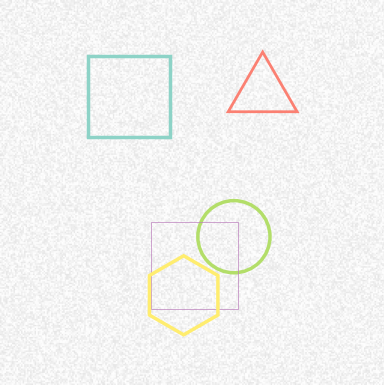[{"shape": "square", "thickness": 2.5, "radius": 0.53, "center": [0.334, 0.749]}, {"shape": "triangle", "thickness": 2, "radius": 0.52, "center": [0.682, 0.761]}, {"shape": "circle", "thickness": 2.5, "radius": 0.47, "center": [0.608, 0.385]}, {"shape": "square", "thickness": 0.5, "radius": 0.57, "center": [0.505, 0.31]}, {"shape": "hexagon", "thickness": 2.5, "radius": 0.51, "center": [0.477, 0.233]}]